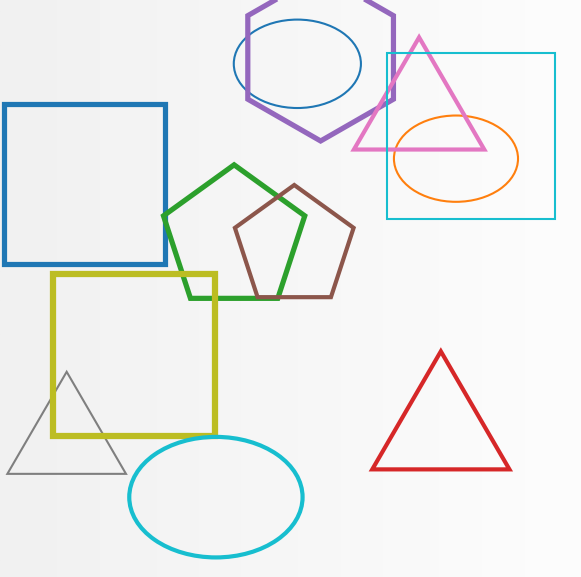[{"shape": "oval", "thickness": 1, "radius": 0.55, "center": [0.512, 0.889]}, {"shape": "square", "thickness": 2.5, "radius": 0.69, "center": [0.145, 0.681]}, {"shape": "oval", "thickness": 1, "radius": 0.53, "center": [0.784, 0.724]}, {"shape": "pentagon", "thickness": 2.5, "radius": 0.64, "center": [0.403, 0.586]}, {"shape": "triangle", "thickness": 2, "radius": 0.68, "center": [0.758, 0.254]}, {"shape": "hexagon", "thickness": 2.5, "radius": 0.72, "center": [0.552, 0.9]}, {"shape": "pentagon", "thickness": 2, "radius": 0.54, "center": [0.506, 0.571]}, {"shape": "triangle", "thickness": 2, "radius": 0.65, "center": [0.721, 0.805]}, {"shape": "triangle", "thickness": 1, "radius": 0.59, "center": [0.115, 0.238]}, {"shape": "square", "thickness": 3, "radius": 0.7, "center": [0.231, 0.384]}, {"shape": "oval", "thickness": 2, "radius": 0.75, "center": [0.371, 0.138]}, {"shape": "square", "thickness": 1, "radius": 0.72, "center": [0.81, 0.763]}]